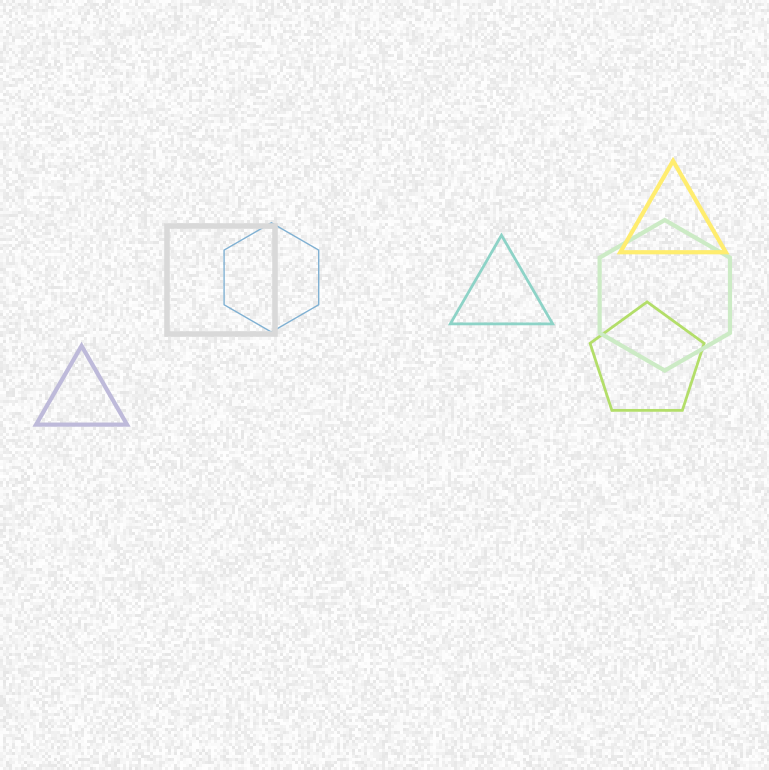[{"shape": "triangle", "thickness": 1, "radius": 0.38, "center": [0.651, 0.618]}, {"shape": "triangle", "thickness": 1.5, "radius": 0.34, "center": [0.106, 0.483]}, {"shape": "hexagon", "thickness": 0.5, "radius": 0.35, "center": [0.352, 0.64]}, {"shape": "pentagon", "thickness": 1, "radius": 0.39, "center": [0.84, 0.53]}, {"shape": "square", "thickness": 2, "radius": 0.35, "center": [0.287, 0.636]}, {"shape": "hexagon", "thickness": 1.5, "radius": 0.49, "center": [0.863, 0.616]}, {"shape": "triangle", "thickness": 1.5, "radius": 0.4, "center": [0.874, 0.712]}]